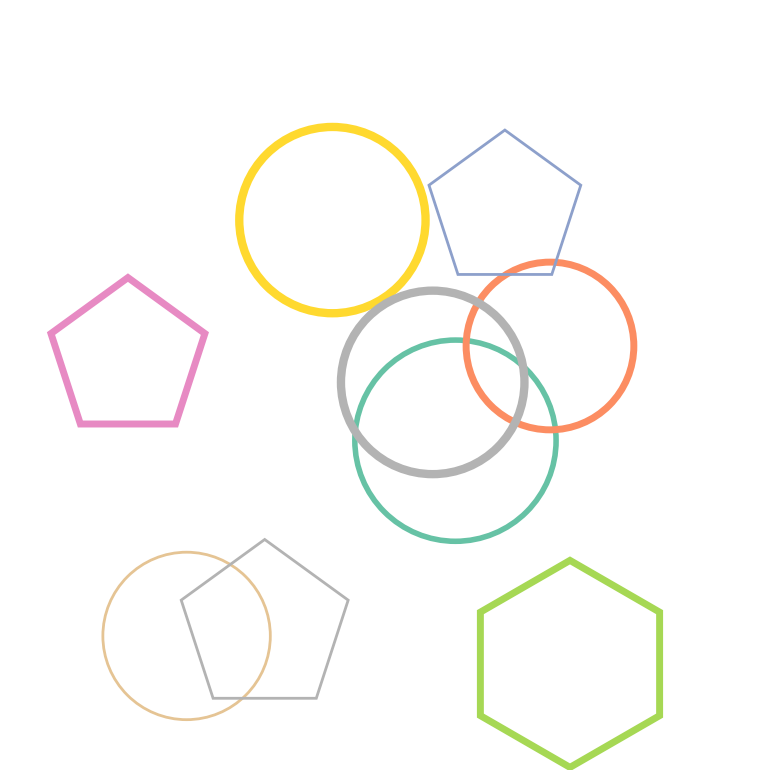[{"shape": "circle", "thickness": 2, "radius": 0.65, "center": [0.592, 0.428]}, {"shape": "circle", "thickness": 2.5, "radius": 0.54, "center": [0.714, 0.551]}, {"shape": "pentagon", "thickness": 1, "radius": 0.52, "center": [0.656, 0.727]}, {"shape": "pentagon", "thickness": 2.5, "radius": 0.53, "center": [0.166, 0.534]}, {"shape": "hexagon", "thickness": 2.5, "radius": 0.67, "center": [0.74, 0.138]}, {"shape": "circle", "thickness": 3, "radius": 0.6, "center": [0.432, 0.714]}, {"shape": "circle", "thickness": 1, "radius": 0.54, "center": [0.242, 0.174]}, {"shape": "circle", "thickness": 3, "radius": 0.6, "center": [0.562, 0.503]}, {"shape": "pentagon", "thickness": 1, "radius": 0.57, "center": [0.344, 0.185]}]